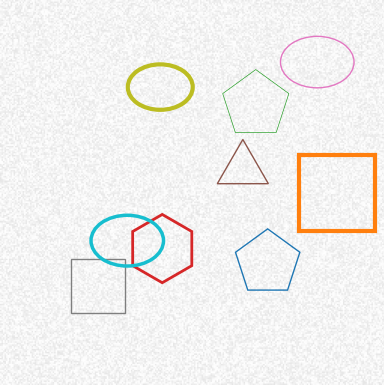[{"shape": "pentagon", "thickness": 1, "radius": 0.44, "center": [0.695, 0.318]}, {"shape": "square", "thickness": 3, "radius": 0.49, "center": [0.875, 0.499]}, {"shape": "pentagon", "thickness": 0.5, "radius": 0.45, "center": [0.664, 0.729]}, {"shape": "hexagon", "thickness": 2, "radius": 0.44, "center": [0.421, 0.354]}, {"shape": "triangle", "thickness": 1, "radius": 0.38, "center": [0.631, 0.561]}, {"shape": "oval", "thickness": 1, "radius": 0.48, "center": [0.824, 0.839]}, {"shape": "square", "thickness": 1, "radius": 0.35, "center": [0.254, 0.257]}, {"shape": "oval", "thickness": 3, "radius": 0.42, "center": [0.416, 0.774]}, {"shape": "oval", "thickness": 2.5, "radius": 0.47, "center": [0.331, 0.375]}]